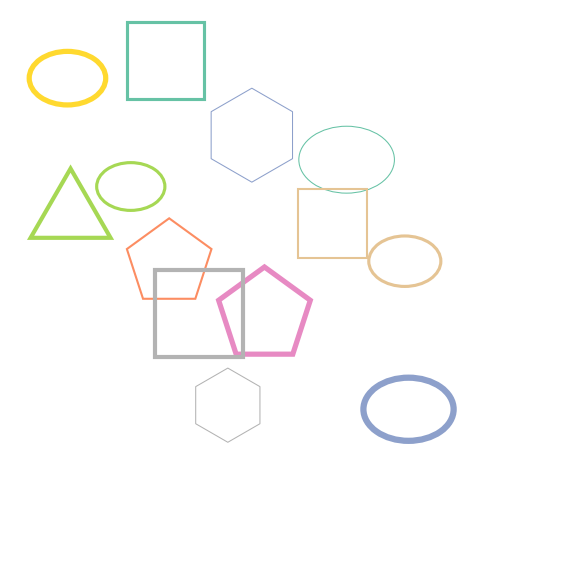[{"shape": "oval", "thickness": 0.5, "radius": 0.41, "center": [0.6, 0.723]}, {"shape": "square", "thickness": 1.5, "radius": 0.34, "center": [0.286, 0.894]}, {"shape": "pentagon", "thickness": 1, "radius": 0.39, "center": [0.293, 0.544]}, {"shape": "oval", "thickness": 3, "radius": 0.39, "center": [0.707, 0.29]}, {"shape": "hexagon", "thickness": 0.5, "radius": 0.41, "center": [0.436, 0.765]}, {"shape": "pentagon", "thickness": 2.5, "radius": 0.42, "center": [0.458, 0.453]}, {"shape": "triangle", "thickness": 2, "radius": 0.4, "center": [0.122, 0.627]}, {"shape": "oval", "thickness": 1.5, "radius": 0.3, "center": [0.226, 0.676]}, {"shape": "oval", "thickness": 2.5, "radius": 0.33, "center": [0.117, 0.864]}, {"shape": "square", "thickness": 1, "radius": 0.3, "center": [0.576, 0.613]}, {"shape": "oval", "thickness": 1.5, "radius": 0.31, "center": [0.701, 0.547]}, {"shape": "square", "thickness": 2, "radius": 0.38, "center": [0.345, 0.456]}, {"shape": "hexagon", "thickness": 0.5, "radius": 0.32, "center": [0.394, 0.298]}]